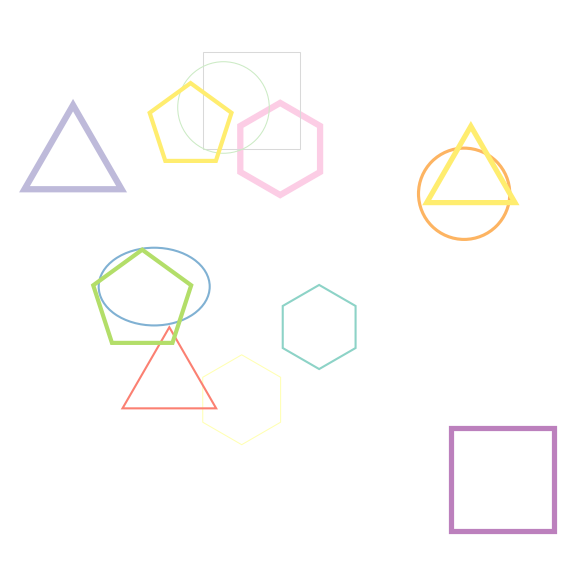[{"shape": "hexagon", "thickness": 1, "radius": 0.36, "center": [0.553, 0.433]}, {"shape": "hexagon", "thickness": 0.5, "radius": 0.39, "center": [0.418, 0.307]}, {"shape": "triangle", "thickness": 3, "radius": 0.49, "center": [0.126, 0.72]}, {"shape": "triangle", "thickness": 1, "radius": 0.47, "center": [0.293, 0.339]}, {"shape": "oval", "thickness": 1, "radius": 0.48, "center": [0.267, 0.503]}, {"shape": "circle", "thickness": 1.5, "radius": 0.4, "center": [0.804, 0.664]}, {"shape": "pentagon", "thickness": 2, "radius": 0.45, "center": [0.246, 0.478]}, {"shape": "hexagon", "thickness": 3, "radius": 0.4, "center": [0.485, 0.741]}, {"shape": "square", "thickness": 0.5, "radius": 0.42, "center": [0.435, 0.826]}, {"shape": "square", "thickness": 2.5, "radius": 0.45, "center": [0.871, 0.168]}, {"shape": "circle", "thickness": 0.5, "radius": 0.4, "center": [0.387, 0.813]}, {"shape": "triangle", "thickness": 2.5, "radius": 0.44, "center": [0.815, 0.692]}, {"shape": "pentagon", "thickness": 2, "radius": 0.37, "center": [0.33, 0.781]}]